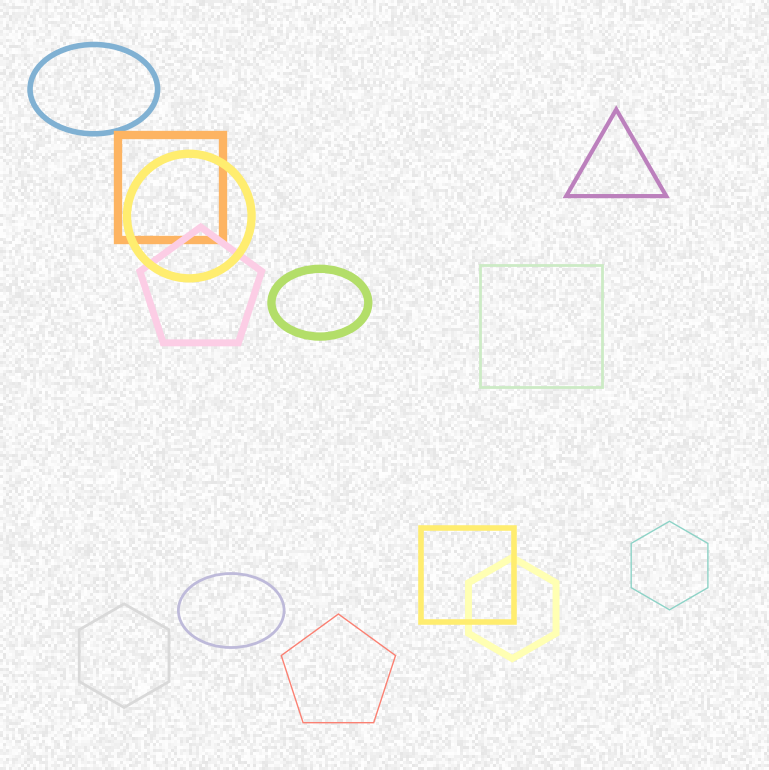[{"shape": "hexagon", "thickness": 0.5, "radius": 0.29, "center": [0.87, 0.266]}, {"shape": "hexagon", "thickness": 2.5, "radius": 0.33, "center": [0.665, 0.21]}, {"shape": "oval", "thickness": 1, "radius": 0.34, "center": [0.3, 0.207]}, {"shape": "pentagon", "thickness": 0.5, "radius": 0.39, "center": [0.439, 0.125]}, {"shape": "oval", "thickness": 2, "radius": 0.41, "center": [0.122, 0.884]}, {"shape": "square", "thickness": 3, "radius": 0.34, "center": [0.221, 0.756]}, {"shape": "oval", "thickness": 3, "radius": 0.31, "center": [0.415, 0.607]}, {"shape": "pentagon", "thickness": 2.5, "radius": 0.42, "center": [0.261, 0.622]}, {"shape": "hexagon", "thickness": 1, "radius": 0.34, "center": [0.161, 0.148]}, {"shape": "triangle", "thickness": 1.5, "radius": 0.38, "center": [0.8, 0.783]}, {"shape": "square", "thickness": 1, "radius": 0.4, "center": [0.703, 0.577]}, {"shape": "circle", "thickness": 3, "radius": 0.4, "center": [0.246, 0.719]}, {"shape": "square", "thickness": 2, "radius": 0.3, "center": [0.607, 0.253]}]